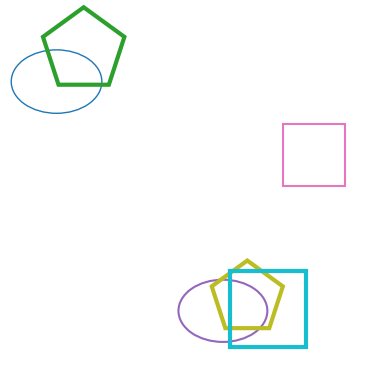[{"shape": "oval", "thickness": 1, "radius": 0.59, "center": [0.147, 0.788]}, {"shape": "pentagon", "thickness": 3, "radius": 0.56, "center": [0.217, 0.87]}, {"shape": "oval", "thickness": 1.5, "radius": 0.58, "center": [0.579, 0.193]}, {"shape": "square", "thickness": 1.5, "radius": 0.41, "center": [0.815, 0.597]}, {"shape": "pentagon", "thickness": 3, "radius": 0.49, "center": [0.642, 0.226]}, {"shape": "square", "thickness": 3, "radius": 0.49, "center": [0.695, 0.197]}]